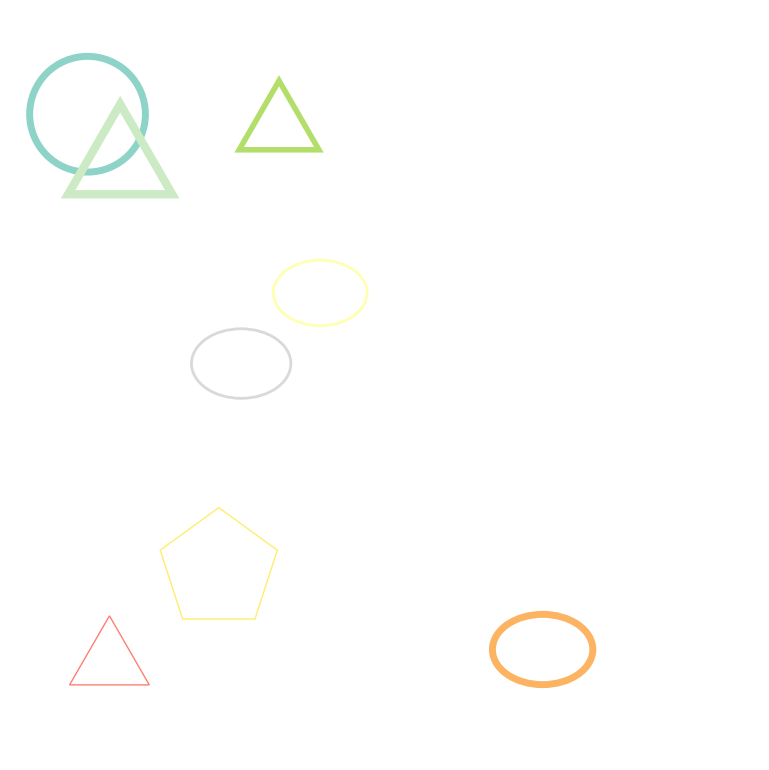[{"shape": "circle", "thickness": 2.5, "radius": 0.38, "center": [0.114, 0.852]}, {"shape": "oval", "thickness": 1, "radius": 0.3, "center": [0.416, 0.62]}, {"shape": "triangle", "thickness": 0.5, "radius": 0.3, "center": [0.142, 0.14]}, {"shape": "oval", "thickness": 2.5, "radius": 0.33, "center": [0.705, 0.156]}, {"shape": "triangle", "thickness": 2, "radius": 0.3, "center": [0.362, 0.835]}, {"shape": "oval", "thickness": 1, "radius": 0.32, "center": [0.313, 0.528]}, {"shape": "triangle", "thickness": 3, "radius": 0.39, "center": [0.156, 0.787]}, {"shape": "pentagon", "thickness": 0.5, "radius": 0.4, "center": [0.284, 0.261]}]